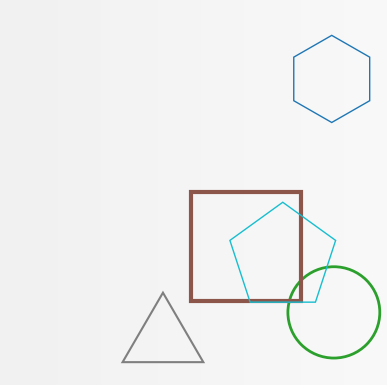[{"shape": "hexagon", "thickness": 1, "radius": 0.57, "center": [0.856, 0.795]}, {"shape": "circle", "thickness": 2, "radius": 0.59, "center": [0.862, 0.189]}, {"shape": "square", "thickness": 3, "radius": 0.71, "center": [0.634, 0.359]}, {"shape": "triangle", "thickness": 1.5, "radius": 0.6, "center": [0.421, 0.119]}, {"shape": "pentagon", "thickness": 1, "radius": 0.72, "center": [0.73, 0.331]}]